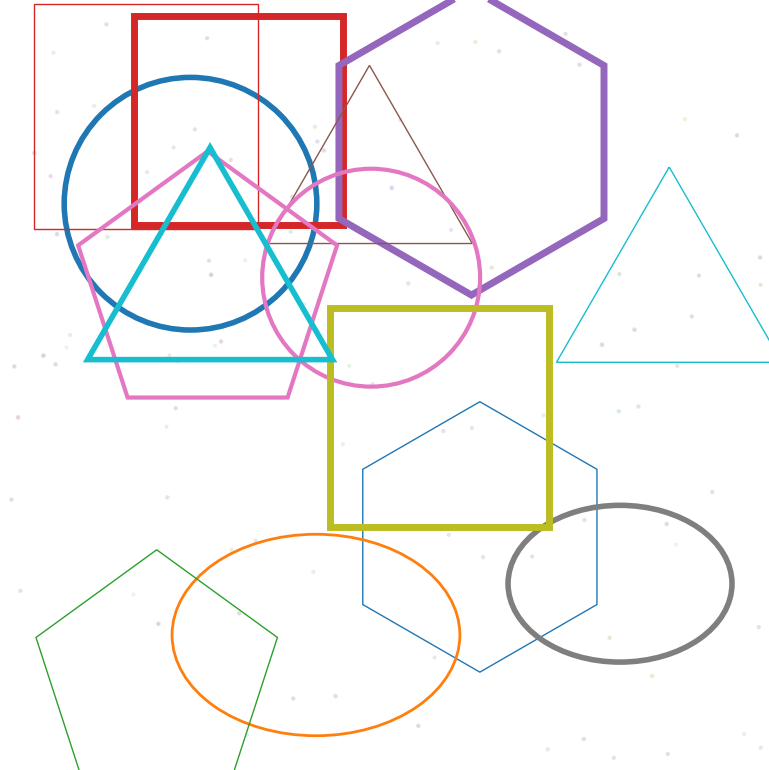[{"shape": "circle", "thickness": 2, "radius": 0.82, "center": [0.247, 0.735]}, {"shape": "hexagon", "thickness": 0.5, "radius": 0.88, "center": [0.623, 0.303]}, {"shape": "oval", "thickness": 1, "radius": 0.93, "center": [0.41, 0.175]}, {"shape": "pentagon", "thickness": 0.5, "radius": 0.82, "center": [0.204, 0.121]}, {"shape": "square", "thickness": 2.5, "radius": 0.68, "center": [0.31, 0.844]}, {"shape": "square", "thickness": 0.5, "radius": 0.73, "center": [0.19, 0.849]}, {"shape": "hexagon", "thickness": 2.5, "radius": 0.99, "center": [0.612, 0.816]}, {"shape": "triangle", "thickness": 0.5, "radius": 0.77, "center": [0.48, 0.761]}, {"shape": "circle", "thickness": 1.5, "radius": 0.71, "center": [0.482, 0.639]}, {"shape": "pentagon", "thickness": 1.5, "radius": 0.88, "center": [0.27, 0.627]}, {"shape": "oval", "thickness": 2, "radius": 0.73, "center": [0.805, 0.242]}, {"shape": "square", "thickness": 2.5, "radius": 0.71, "center": [0.571, 0.458]}, {"shape": "triangle", "thickness": 2, "radius": 0.92, "center": [0.273, 0.625]}, {"shape": "triangle", "thickness": 0.5, "radius": 0.85, "center": [0.869, 0.614]}]